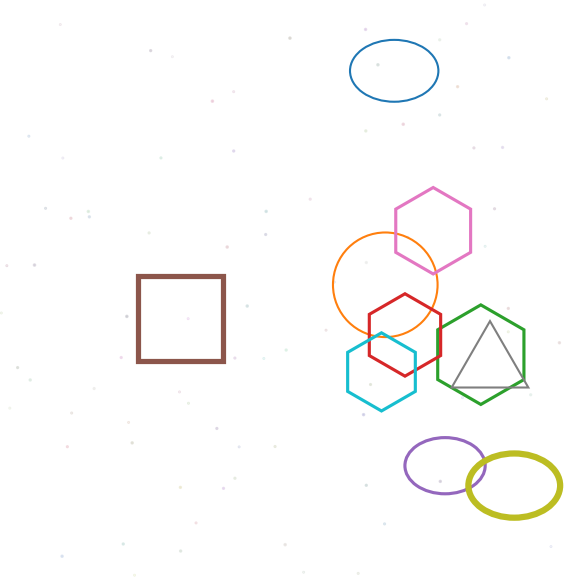[{"shape": "oval", "thickness": 1, "radius": 0.38, "center": [0.683, 0.877]}, {"shape": "circle", "thickness": 1, "radius": 0.45, "center": [0.667, 0.506]}, {"shape": "hexagon", "thickness": 1.5, "radius": 0.43, "center": [0.833, 0.385]}, {"shape": "hexagon", "thickness": 1.5, "radius": 0.36, "center": [0.701, 0.419]}, {"shape": "oval", "thickness": 1.5, "radius": 0.35, "center": [0.771, 0.193]}, {"shape": "square", "thickness": 2.5, "radius": 0.37, "center": [0.313, 0.447]}, {"shape": "hexagon", "thickness": 1.5, "radius": 0.37, "center": [0.75, 0.6]}, {"shape": "triangle", "thickness": 1, "radius": 0.38, "center": [0.848, 0.366]}, {"shape": "oval", "thickness": 3, "radius": 0.4, "center": [0.89, 0.158]}, {"shape": "hexagon", "thickness": 1.5, "radius": 0.34, "center": [0.661, 0.355]}]